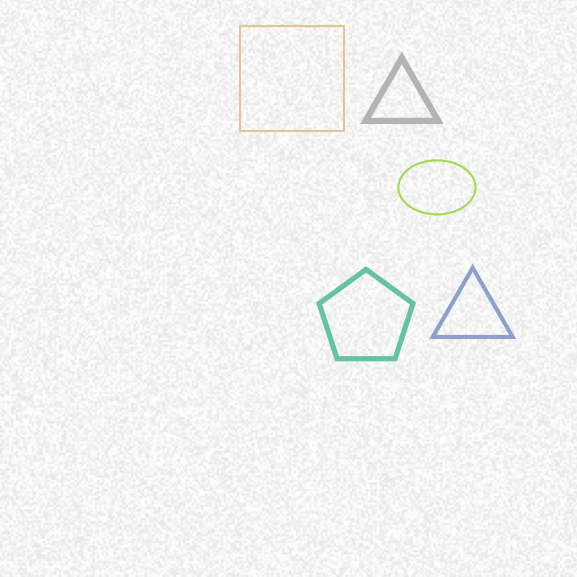[{"shape": "pentagon", "thickness": 2.5, "radius": 0.43, "center": [0.634, 0.447]}, {"shape": "triangle", "thickness": 2, "radius": 0.4, "center": [0.819, 0.456]}, {"shape": "oval", "thickness": 1, "radius": 0.33, "center": [0.757, 0.675]}, {"shape": "square", "thickness": 1, "radius": 0.45, "center": [0.506, 0.863]}, {"shape": "triangle", "thickness": 3, "radius": 0.36, "center": [0.696, 0.826]}]